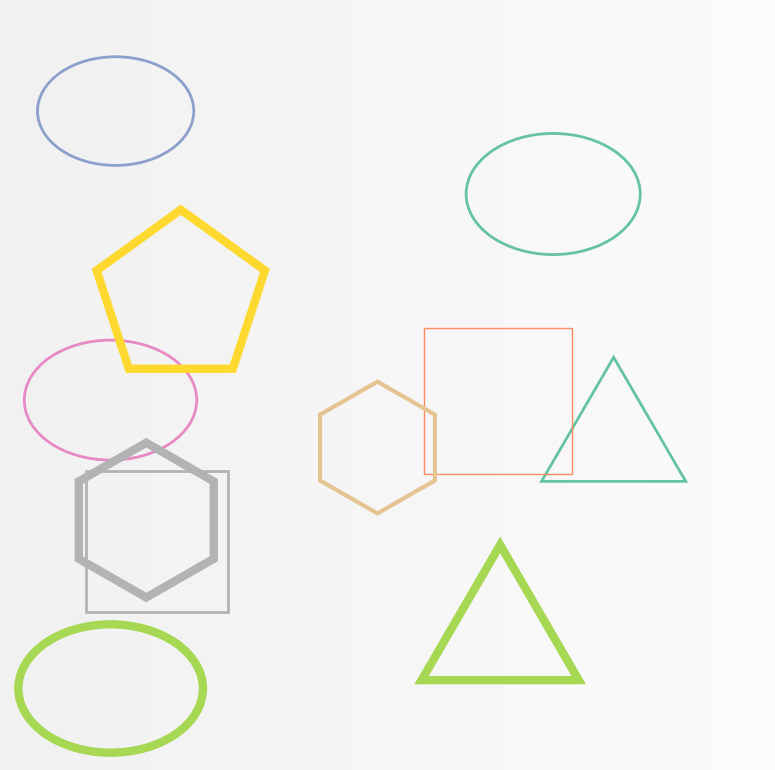[{"shape": "oval", "thickness": 1, "radius": 0.56, "center": [0.714, 0.748]}, {"shape": "triangle", "thickness": 1, "radius": 0.54, "center": [0.792, 0.429]}, {"shape": "square", "thickness": 0.5, "radius": 0.48, "center": [0.643, 0.479]}, {"shape": "oval", "thickness": 1, "radius": 0.5, "center": [0.149, 0.856]}, {"shape": "oval", "thickness": 1, "radius": 0.56, "center": [0.143, 0.48]}, {"shape": "oval", "thickness": 3, "radius": 0.6, "center": [0.143, 0.106]}, {"shape": "triangle", "thickness": 3, "radius": 0.59, "center": [0.645, 0.175]}, {"shape": "pentagon", "thickness": 3, "radius": 0.57, "center": [0.233, 0.613]}, {"shape": "hexagon", "thickness": 1.5, "radius": 0.43, "center": [0.487, 0.419]}, {"shape": "square", "thickness": 1, "radius": 0.46, "center": [0.202, 0.297]}, {"shape": "hexagon", "thickness": 3, "radius": 0.5, "center": [0.189, 0.325]}]